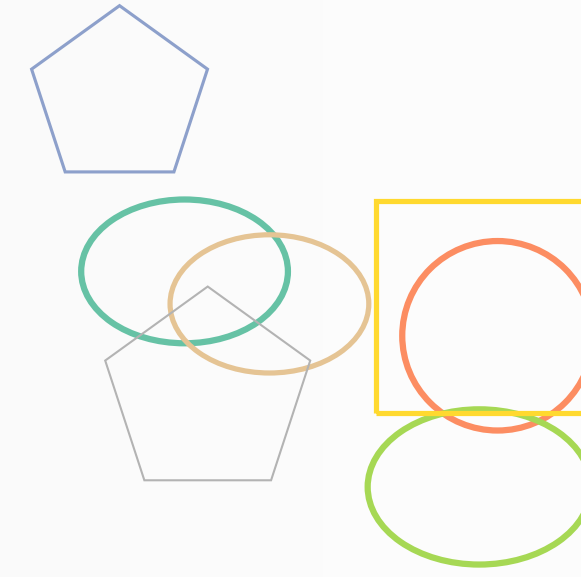[{"shape": "oval", "thickness": 3, "radius": 0.89, "center": [0.318, 0.529]}, {"shape": "circle", "thickness": 3, "radius": 0.82, "center": [0.856, 0.418]}, {"shape": "pentagon", "thickness": 1.5, "radius": 0.8, "center": [0.206, 0.83]}, {"shape": "oval", "thickness": 3, "radius": 0.96, "center": [0.825, 0.156]}, {"shape": "square", "thickness": 2.5, "radius": 0.92, "center": [0.831, 0.467]}, {"shape": "oval", "thickness": 2.5, "radius": 0.85, "center": [0.464, 0.473]}, {"shape": "pentagon", "thickness": 1, "radius": 0.93, "center": [0.357, 0.318]}]